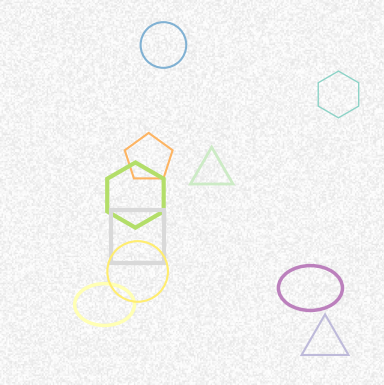[{"shape": "hexagon", "thickness": 1, "radius": 0.3, "center": [0.879, 0.755]}, {"shape": "oval", "thickness": 2.5, "radius": 0.39, "center": [0.272, 0.209]}, {"shape": "triangle", "thickness": 1.5, "radius": 0.35, "center": [0.844, 0.113]}, {"shape": "circle", "thickness": 1.5, "radius": 0.3, "center": [0.424, 0.883]}, {"shape": "pentagon", "thickness": 1.5, "radius": 0.33, "center": [0.386, 0.589]}, {"shape": "hexagon", "thickness": 3, "radius": 0.42, "center": [0.352, 0.493]}, {"shape": "square", "thickness": 3, "radius": 0.34, "center": [0.357, 0.385]}, {"shape": "oval", "thickness": 2.5, "radius": 0.42, "center": [0.806, 0.252]}, {"shape": "triangle", "thickness": 2, "radius": 0.32, "center": [0.55, 0.554]}, {"shape": "circle", "thickness": 1.5, "radius": 0.39, "center": [0.358, 0.295]}]